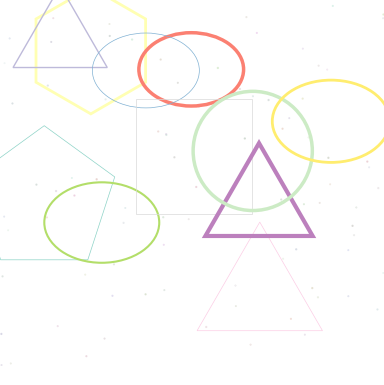[{"shape": "pentagon", "thickness": 0.5, "radius": 0.96, "center": [0.115, 0.481]}, {"shape": "hexagon", "thickness": 2, "radius": 0.82, "center": [0.236, 0.869]}, {"shape": "triangle", "thickness": 1, "radius": 0.71, "center": [0.156, 0.895]}, {"shape": "oval", "thickness": 2.5, "radius": 0.68, "center": [0.497, 0.82]}, {"shape": "oval", "thickness": 0.5, "radius": 0.69, "center": [0.379, 0.817]}, {"shape": "oval", "thickness": 1.5, "radius": 0.75, "center": [0.264, 0.422]}, {"shape": "triangle", "thickness": 0.5, "radius": 0.94, "center": [0.675, 0.235]}, {"shape": "square", "thickness": 0.5, "radius": 0.75, "center": [0.504, 0.593]}, {"shape": "triangle", "thickness": 3, "radius": 0.8, "center": [0.673, 0.467]}, {"shape": "circle", "thickness": 2.5, "radius": 0.77, "center": [0.656, 0.608]}, {"shape": "oval", "thickness": 2, "radius": 0.76, "center": [0.86, 0.685]}]